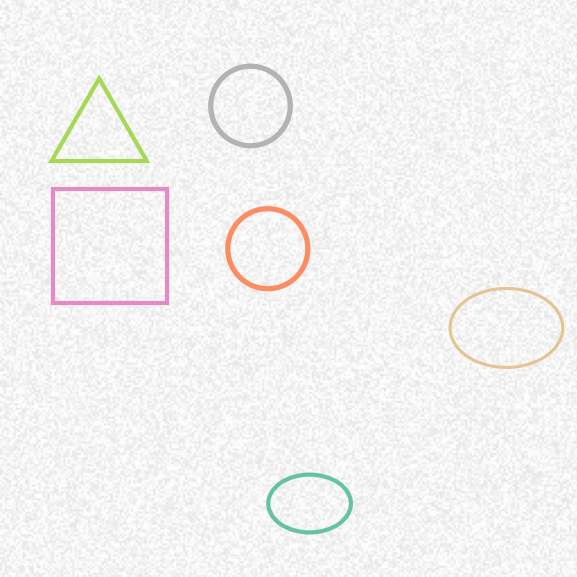[{"shape": "oval", "thickness": 2, "radius": 0.36, "center": [0.536, 0.127]}, {"shape": "circle", "thickness": 2.5, "radius": 0.35, "center": [0.464, 0.568]}, {"shape": "square", "thickness": 2, "radius": 0.49, "center": [0.19, 0.573]}, {"shape": "triangle", "thickness": 2, "radius": 0.48, "center": [0.172, 0.768]}, {"shape": "oval", "thickness": 1.5, "radius": 0.49, "center": [0.877, 0.431]}, {"shape": "circle", "thickness": 2.5, "radius": 0.34, "center": [0.434, 0.816]}]